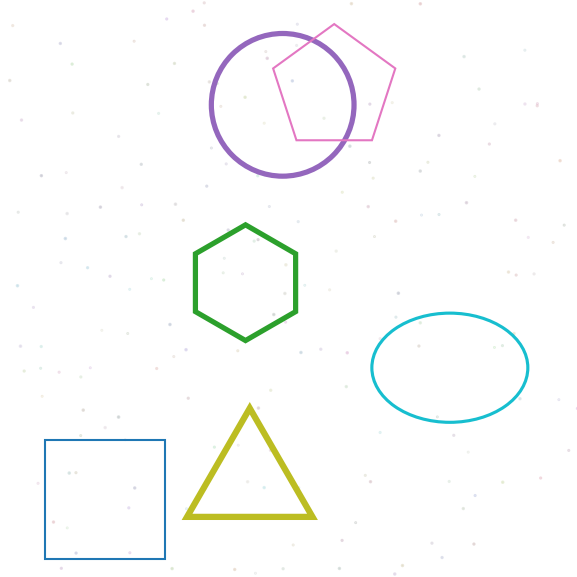[{"shape": "square", "thickness": 1, "radius": 0.52, "center": [0.182, 0.134]}, {"shape": "hexagon", "thickness": 2.5, "radius": 0.5, "center": [0.425, 0.51]}, {"shape": "circle", "thickness": 2.5, "radius": 0.62, "center": [0.49, 0.818]}, {"shape": "pentagon", "thickness": 1, "radius": 0.56, "center": [0.579, 0.846]}, {"shape": "triangle", "thickness": 3, "radius": 0.63, "center": [0.432, 0.167]}, {"shape": "oval", "thickness": 1.5, "radius": 0.68, "center": [0.779, 0.362]}]